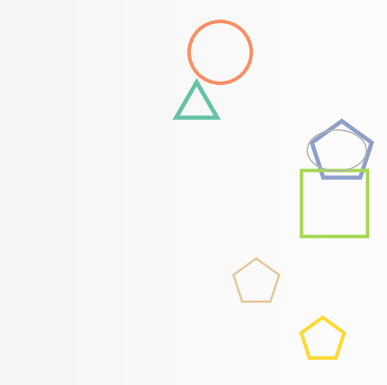[{"shape": "triangle", "thickness": 3, "radius": 0.31, "center": [0.507, 0.725]}, {"shape": "circle", "thickness": 2.5, "radius": 0.4, "center": [0.568, 0.864]}, {"shape": "pentagon", "thickness": 3, "radius": 0.41, "center": [0.882, 0.604]}, {"shape": "square", "thickness": 2.5, "radius": 0.43, "center": [0.862, 0.473]}, {"shape": "pentagon", "thickness": 2.5, "radius": 0.29, "center": [0.833, 0.117]}, {"shape": "pentagon", "thickness": 1.5, "radius": 0.31, "center": [0.661, 0.267]}, {"shape": "oval", "thickness": 1, "radius": 0.38, "center": [0.869, 0.609]}]